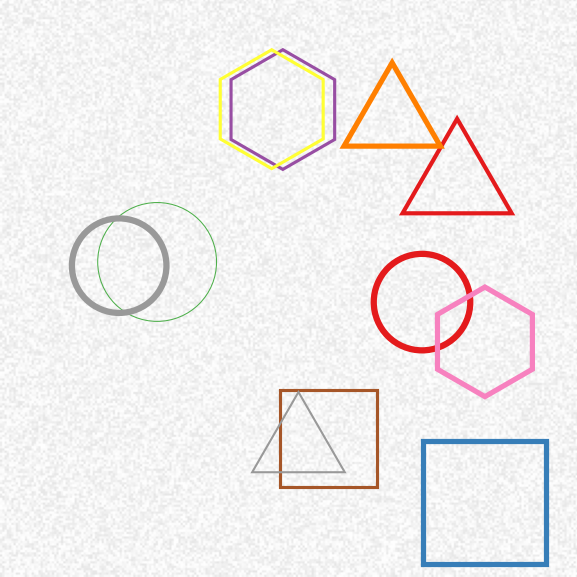[{"shape": "triangle", "thickness": 2, "radius": 0.55, "center": [0.792, 0.684]}, {"shape": "circle", "thickness": 3, "radius": 0.42, "center": [0.731, 0.476]}, {"shape": "square", "thickness": 2.5, "radius": 0.53, "center": [0.839, 0.128]}, {"shape": "circle", "thickness": 0.5, "radius": 0.51, "center": [0.272, 0.546]}, {"shape": "hexagon", "thickness": 1.5, "radius": 0.52, "center": [0.49, 0.809]}, {"shape": "triangle", "thickness": 2.5, "radius": 0.48, "center": [0.679, 0.794]}, {"shape": "hexagon", "thickness": 1.5, "radius": 0.51, "center": [0.47, 0.81]}, {"shape": "square", "thickness": 1.5, "radius": 0.42, "center": [0.568, 0.24]}, {"shape": "hexagon", "thickness": 2.5, "radius": 0.47, "center": [0.84, 0.407]}, {"shape": "circle", "thickness": 3, "radius": 0.41, "center": [0.206, 0.539]}, {"shape": "triangle", "thickness": 1, "radius": 0.46, "center": [0.517, 0.228]}]